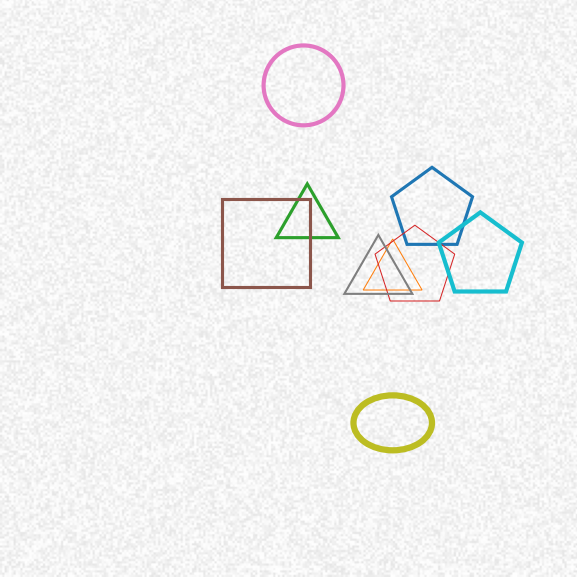[{"shape": "pentagon", "thickness": 1.5, "radius": 0.37, "center": [0.748, 0.636]}, {"shape": "triangle", "thickness": 0.5, "radius": 0.29, "center": [0.68, 0.526]}, {"shape": "triangle", "thickness": 1.5, "radius": 0.31, "center": [0.532, 0.619]}, {"shape": "pentagon", "thickness": 0.5, "radius": 0.36, "center": [0.718, 0.537]}, {"shape": "square", "thickness": 1.5, "radius": 0.38, "center": [0.46, 0.579]}, {"shape": "circle", "thickness": 2, "radius": 0.35, "center": [0.526, 0.851]}, {"shape": "triangle", "thickness": 1, "radius": 0.34, "center": [0.655, 0.524]}, {"shape": "oval", "thickness": 3, "radius": 0.34, "center": [0.68, 0.267]}, {"shape": "pentagon", "thickness": 2, "radius": 0.38, "center": [0.832, 0.556]}]